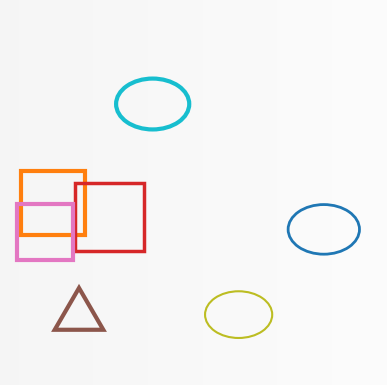[{"shape": "oval", "thickness": 2, "radius": 0.46, "center": [0.836, 0.404]}, {"shape": "square", "thickness": 3, "radius": 0.41, "center": [0.137, 0.473]}, {"shape": "square", "thickness": 2.5, "radius": 0.45, "center": [0.281, 0.437]}, {"shape": "triangle", "thickness": 3, "radius": 0.36, "center": [0.204, 0.18]}, {"shape": "square", "thickness": 3, "radius": 0.36, "center": [0.115, 0.397]}, {"shape": "oval", "thickness": 1.5, "radius": 0.43, "center": [0.616, 0.183]}, {"shape": "oval", "thickness": 3, "radius": 0.47, "center": [0.394, 0.73]}]